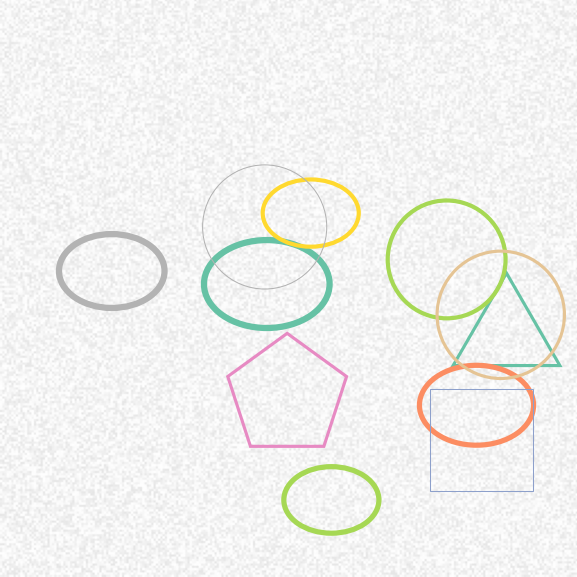[{"shape": "triangle", "thickness": 1.5, "radius": 0.53, "center": [0.877, 0.42]}, {"shape": "oval", "thickness": 3, "radius": 0.54, "center": [0.462, 0.507]}, {"shape": "oval", "thickness": 2.5, "radius": 0.49, "center": [0.825, 0.297]}, {"shape": "square", "thickness": 0.5, "radius": 0.45, "center": [0.834, 0.237]}, {"shape": "pentagon", "thickness": 1.5, "radius": 0.54, "center": [0.497, 0.314]}, {"shape": "circle", "thickness": 2, "radius": 0.51, "center": [0.773, 0.55]}, {"shape": "oval", "thickness": 2.5, "radius": 0.41, "center": [0.574, 0.133]}, {"shape": "oval", "thickness": 2, "radius": 0.42, "center": [0.538, 0.63]}, {"shape": "circle", "thickness": 1.5, "radius": 0.55, "center": [0.867, 0.454]}, {"shape": "oval", "thickness": 3, "radius": 0.46, "center": [0.193, 0.53]}, {"shape": "circle", "thickness": 0.5, "radius": 0.54, "center": [0.458, 0.606]}]